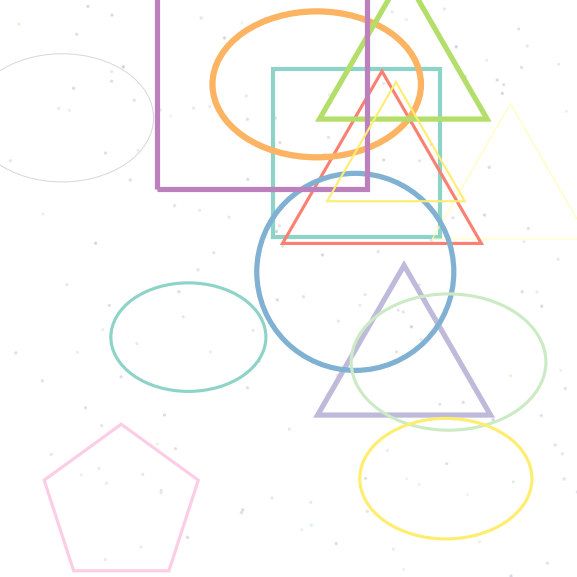[{"shape": "oval", "thickness": 1.5, "radius": 0.67, "center": [0.326, 0.415]}, {"shape": "square", "thickness": 2, "radius": 0.72, "center": [0.617, 0.734]}, {"shape": "triangle", "thickness": 0.5, "radius": 0.78, "center": [0.884, 0.663]}, {"shape": "triangle", "thickness": 2.5, "radius": 0.86, "center": [0.7, 0.367]}, {"shape": "triangle", "thickness": 1.5, "radius": 0.99, "center": [0.661, 0.677]}, {"shape": "circle", "thickness": 2.5, "radius": 0.85, "center": [0.615, 0.528]}, {"shape": "oval", "thickness": 3, "radius": 0.9, "center": [0.548, 0.853]}, {"shape": "triangle", "thickness": 2.5, "radius": 0.84, "center": [0.698, 0.877]}, {"shape": "pentagon", "thickness": 1.5, "radius": 0.7, "center": [0.21, 0.124]}, {"shape": "oval", "thickness": 0.5, "radius": 0.79, "center": [0.107, 0.795]}, {"shape": "square", "thickness": 2.5, "radius": 0.91, "center": [0.453, 0.854]}, {"shape": "oval", "thickness": 1.5, "radius": 0.84, "center": [0.777, 0.372]}, {"shape": "triangle", "thickness": 1, "radius": 0.69, "center": [0.686, 0.72]}, {"shape": "oval", "thickness": 1.5, "radius": 0.75, "center": [0.772, 0.17]}]